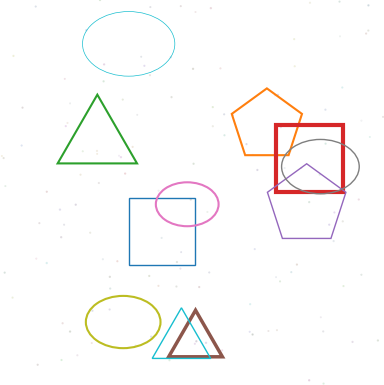[{"shape": "square", "thickness": 1, "radius": 0.43, "center": [0.421, 0.399]}, {"shape": "pentagon", "thickness": 1.5, "radius": 0.48, "center": [0.693, 0.675]}, {"shape": "triangle", "thickness": 1.5, "radius": 0.6, "center": [0.253, 0.635]}, {"shape": "square", "thickness": 3, "radius": 0.43, "center": [0.805, 0.589]}, {"shape": "pentagon", "thickness": 1, "radius": 0.54, "center": [0.797, 0.467]}, {"shape": "triangle", "thickness": 2.5, "radius": 0.4, "center": [0.508, 0.114]}, {"shape": "oval", "thickness": 1.5, "radius": 0.41, "center": [0.486, 0.469]}, {"shape": "oval", "thickness": 1, "radius": 0.5, "center": [0.832, 0.567]}, {"shape": "oval", "thickness": 1.5, "radius": 0.48, "center": [0.32, 0.164]}, {"shape": "oval", "thickness": 0.5, "radius": 0.6, "center": [0.334, 0.886]}, {"shape": "triangle", "thickness": 1, "radius": 0.44, "center": [0.471, 0.113]}]